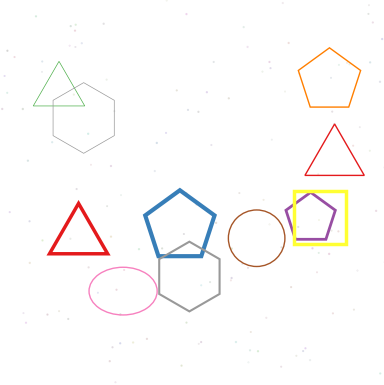[{"shape": "triangle", "thickness": 2.5, "radius": 0.44, "center": [0.204, 0.384]}, {"shape": "triangle", "thickness": 1, "radius": 0.45, "center": [0.869, 0.589]}, {"shape": "pentagon", "thickness": 3, "radius": 0.47, "center": [0.467, 0.411]}, {"shape": "triangle", "thickness": 0.5, "radius": 0.39, "center": [0.153, 0.763]}, {"shape": "pentagon", "thickness": 2, "radius": 0.34, "center": [0.807, 0.433]}, {"shape": "pentagon", "thickness": 1, "radius": 0.43, "center": [0.856, 0.791]}, {"shape": "square", "thickness": 2.5, "radius": 0.34, "center": [0.831, 0.435]}, {"shape": "circle", "thickness": 1, "radius": 0.37, "center": [0.667, 0.381]}, {"shape": "oval", "thickness": 1, "radius": 0.44, "center": [0.32, 0.244]}, {"shape": "hexagon", "thickness": 0.5, "radius": 0.46, "center": [0.217, 0.694]}, {"shape": "hexagon", "thickness": 1.5, "radius": 0.45, "center": [0.492, 0.282]}]